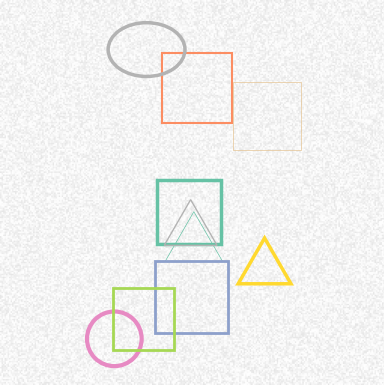[{"shape": "triangle", "thickness": 0.5, "radius": 0.43, "center": [0.504, 0.364]}, {"shape": "square", "thickness": 2.5, "radius": 0.42, "center": [0.491, 0.45]}, {"shape": "square", "thickness": 1.5, "radius": 0.46, "center": [0.512, 0.771]}, {"shape": "square", "thickness": 2, "radius": 0.47, "center": [0.497, 0.228]}, {"shape": "circle", "thickness": 3, "radius": 0.35, "center": [0.297, 0.12]}, {"shape": "square", "thickness": 2, "radius": 0.4, "center": [0.373, 0.172]}, {"shape": "triangle", "thickness": 2.5, "radius": 0.4, "center": [0.687, 0.303]}, {"shape": "square", "thickness": 0.5, "radius": 0.44, "center": [0.695, 0.699]}, {"shape": "triangle", "thickness": 1, "radius": 0.4, "center": [0.495, 0.402]}, {"shape": "oval", "thickness": 2.5, "radius": 0.5, "center": [0.381, 0.871]}]